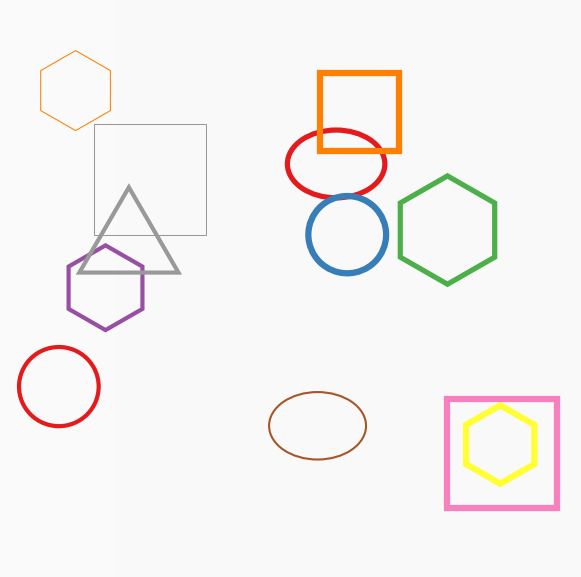[{"shape": "oval", "thickness": 2.5, "radius": 0.42, "center": [0.578, 0.715]}, {"shape": "circle", "thickness": 2, "radius": 0.34, "center": [0.101, 0.33]}, {"shape": "circle", "thickness": 3, "radius": 0.33, "center": [0.597, 0.593]}, {"shape": "hexagon", "thickness": 2.5, "radius": 0.47, "center": [0.77, 0.601]}, {"shape": "hexagon", "thickness": 2, "radius": 0.37, "center": [0.182, 0.501]}, {"shape": "square", "thickness": 3, "radius": 0.34, "center": [0.618, 0.805]}, {"shape": "hexagon", "thickness": 0.5, "radius": 0.35, "center": [0.13, 0.842]}, {"shape": "hexagon", "thickness": 3, "radius": 0.34, "center": [0.861, 0.229]}, {"shape": "oval", "thickness": 1, "radius": 0.42, "center": [0.546, 0.262]}, {"shape": "square", "thickness": 3, "radius": 0.47, "center": [0.864, 0.213]}, {"shape": "square", "thickness": 0.5, "radius": 0.48, "center": [0.258, 0.689]}, {"shape": "triangle", "thickness": 2, "radius": 0.49, "center": [0.222, 0.576]}]